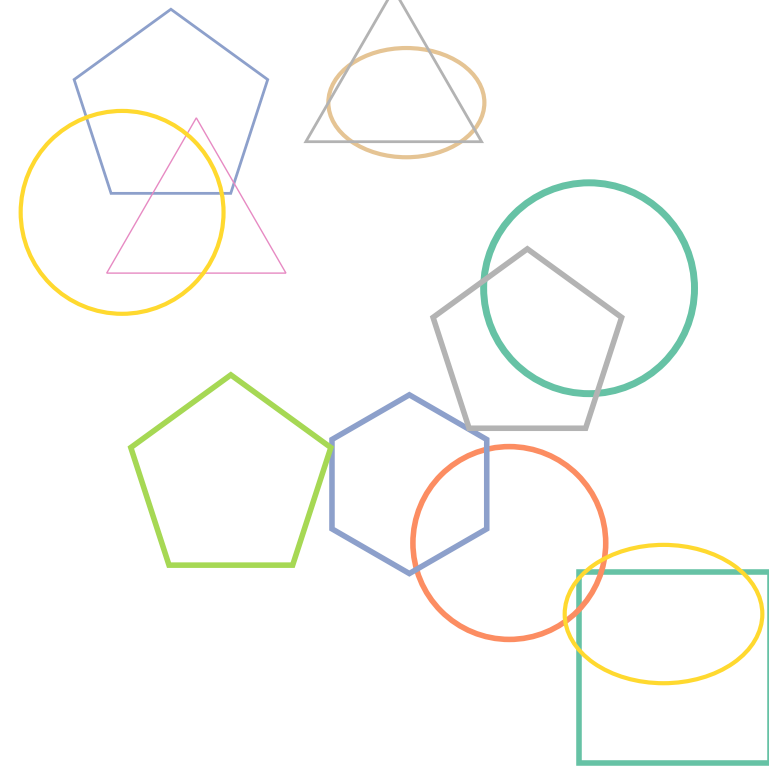[{"shape": "circle", "thickness": 2.5, "radius": 0.68, "center": [0.765, 0.626]}, {"shape": "square", "thickness": 2, "radius": 0.62, "center": [0.876, 0.133]}, {"shape": "circle", "thickness": 2, "radius": 0.63, "center": [0.661, 0.295]}, {"shape": "pentagon", "thickness": 1, "radius": 0.66, "center": [0.222, 0.856]}, {"shape": "hexagon", "thickness": 2, "radius": 0.58, "center": [0.532, 0.371]}, {"shape": "triangle", "thickness": 0.5, "radius": 0.67, "center": [0.255, 0.713]}, {"shape": "pentagon", "thickness": 2, "radius": 0.68, "center": [0.3, 0.377]}, {"shape": "oval", "thickness": 1.5, "radius": 0.64, "center": [0.862, 0.203]}, {"shape": "circle", "thickness": 1.5, "radius": 0.66, "center": [0.159, 0.724]}, {"shape": "oval", "thickness": 1.5, "radius": 0.51, "center": [0.528, 0.867]}, {"shape": "pentagon", "thickness": 2, "radius": 0.64, "center": [0.685, 0.548]}, {"shape": "triangle", "thickness": 1, "radius": 0.66, "center": [0.511, 0.882]}]